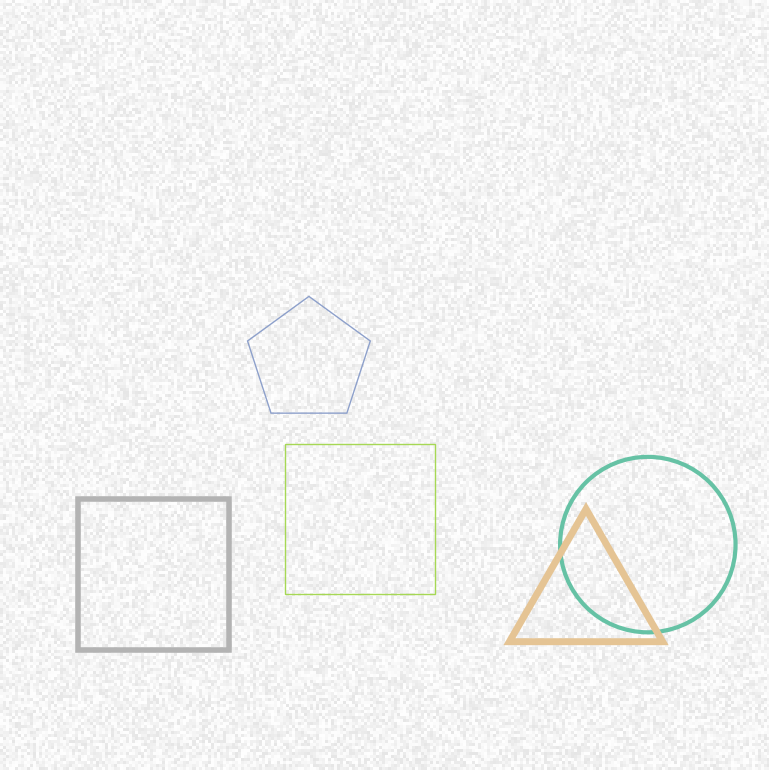[{"shape": "circle", "thickness": 1.5, "radius": 0.57, "center": [0.841, 0.293]}, {"shape": "pentagon", "thickness": 0.5, "radius": 0.42, "center": [0.401, 0.531]}, {"shape": "square", "thickness": 0.5, "radius": 0.49, "center": [0.468, 0.326]}, {"shape": "triangle", "thickness": 2.5, "radius": 0.57, "center": [0.761, 0.224]}, {"shape": "square", "thickness": 2, "radius": 0.49, "center": [0.199, 0.254]}]